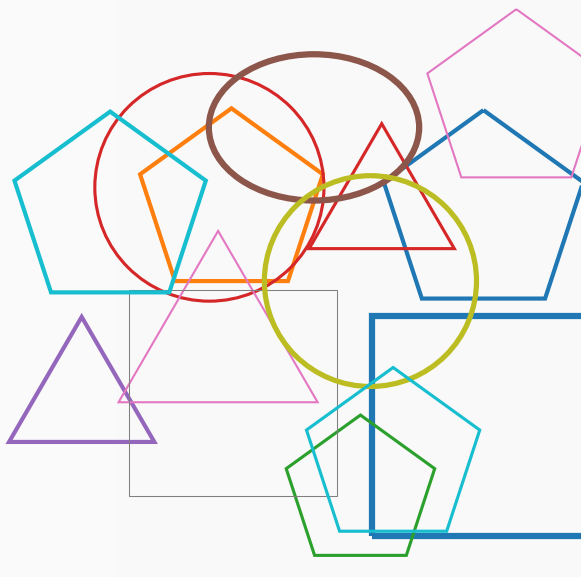[{"shape": "square", "thickness": 3, "radius": 0.95, "center": [0.831, 0.262]}, {"shape": "pentagon", "thickness": 2, "radius": 0.9, "center": [0.832, 0.628]}, {"shape": "pentagon", "thickness": 2, "radius": 0.83, "center": [0.398, 0.646]}, {"shape": "pentagon", "thickness": 1.5, "radius": 0.67, "center": [0.62, 0.146]}, {"shape": "triangle", "thickness": 1.5, "radius": 0.72, "center": [0.657, 0.641]}, {"shape": "circle", "thickness": 1.5, "radius": 0.99, "center": [0.36, 0.675]}, {"shape": "triangle", "thickness": 2, "radius": 0.72, "center": [0.141, 0.306]}, {"shape": "oval", "thickness": 3, "radius": 0.9, "center": [0.54, 0.779]}, {"shape": "pentagon", "thickness": 1, "radius": 0.8, "center": [0.888, 0.822]}, {"shape": "triangle", "thickness": 1, "radius": 0.99, "center": [0.375, 0.401]}, {"shape": "square", "thickness": 0.5, "radius": 0.89, "center": [0.401, 0.318]}, {"shape": "circle", "thickness": 2.5, "radius": 0.91, "center": [0.637, 0.512]}, {"shape": "pentagon", "thickness": 2, "radius": 0.87, "center": [0.189, 0.633]}, {"shape": "pentagon", "thickness": 1.5, "radius": 0.78, "center": [0.676, 0.206]}]